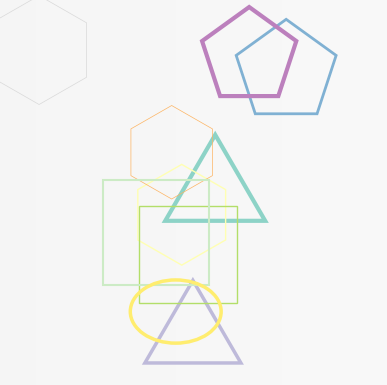[{"shape": "triangle", "thickness": 3, "radius": 0.74, "center": [0.555, 0.501]}, {"shape": "hexagon", "thickness": 1, "radius": 0.65, "center": [0.469, 0.442]}, {"shape": "triangle", "thickness": 2.5, "radius": 0.72, "center": [0.498, 0.129]}, {"shape": "pentagon", "thickness": 2, "radius": 0.68, "center": [0.738, 0.814]}, {"shape": "hexagon", "thickness": 0.5, "radius": 0.61, "center": [0.443, 0.605]}, {"shape": "square", "thickness": 1, "radius": 0.63, "center": [0.485, 0.34]}, {"shape": "hexagon", "thickness": 0.5, "radius": 0.71, "center": [0.101, 0.87]}, {"shape": "pentagon", "thickness": 3, "radius": 0.64, "center": [0.643, 0.854]}, {"shape": "square", "thickness": 1.5, "radius": 0.68, "center": [0.404, 0.397]}, {"shape": "oval", "thickness": 2.5, "radius": 0.59, "center": [0.453, 0.191]}]